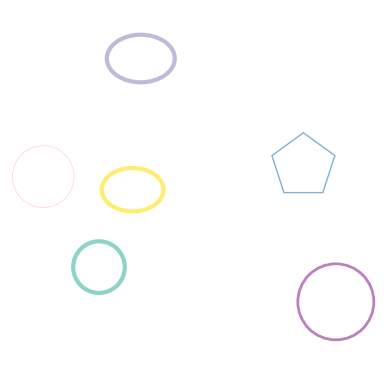[{"shape": "circle", "thickness": 3, "radius": 0.34, "center": [0.257, 0.306]}, {"shape": "oval", "thickness": 3, "radius": 0.44, "center": [0.366, 0.848]}, {"shape": "pentagon", "thickness": 1, "radius": 0.43, "center": [0.788, 0.569]}, {"shape": "circle", "thickness": 0.5, "radius": 0.4, "center": [0.112, 0.541]}, {"shape": "circle", "thickness": 2, "radius": 0.49, "center": [0.872, 0.216]}, {"shape": "oval", "thickness": 3, "radius": 0.4, "center": [0.344, 0.507]}]